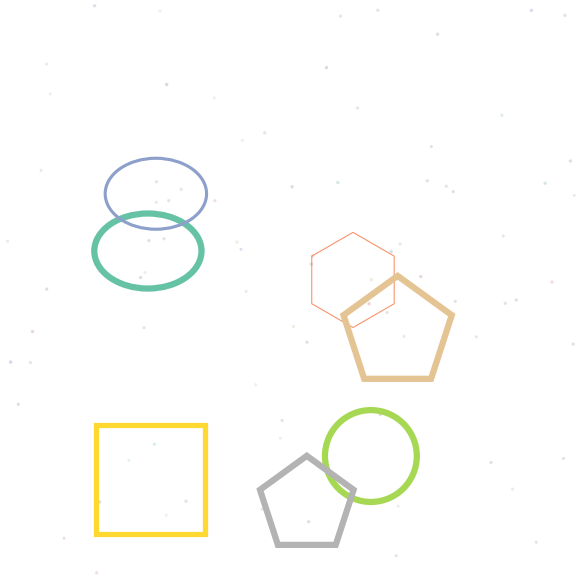[{"shape": "oval", "thickness": 3, "radius": 0.46, "center": [0.256, 0.564]}, {"shape": "hexagon", "thickness": 0.5, "radius": 0.41, "center": [0.611, 0.514]}, {"shape": "oval", "thickness": 1.5, "radius": 0.44, "center": [0.27, 0.664]}, {"shape": "circle", "thickness": 3, "radius": 0.4, "center": [0.642, 0.209]}, {"shape": "square", "thickness": 2.5, "radius": 0.47, "center": [0.261, 0.169]}, {"shape": "pentagon", "thickness": 3, "radius": 0.49, "center": [0.689, 0.423]}, {"shape": "pentagon", "thickness": 3, "radius": 0.43, "center": [0.531, 0.125]}]